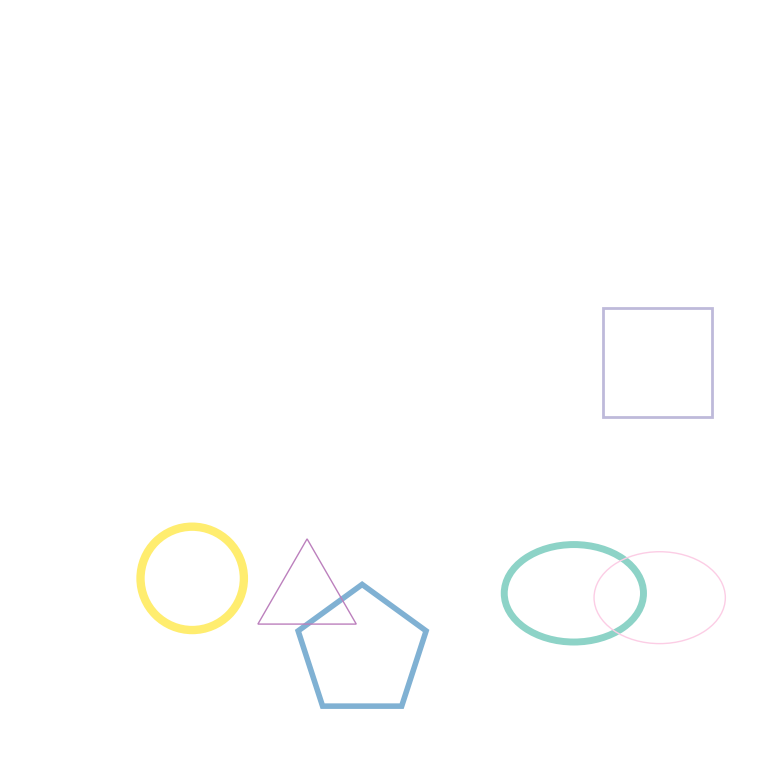[{"shape": "oval", "thickness": 2.5, "radius": 0.45, "center": [0.745, 0.229]}, {"shape": "square", "thickness": 1, "radius": 0.35, "center": [0.854, 0.529]}, {"shape": "pentagon", "thickness": 2, "radius": 0.44, "center": [0.47, 0.154]}, {"shape": "oval", "thickness": 0.5, "radius": 0.43, "center": [0.857, 0.224]}, {"shape": "triangle", "thickness": 0.5, "radius": 0.37, "center": [0.399, 0.226]}, {"shape": "circle", "thickness": 3, "radius": 0.34, "center": [0.25, 0.249]}]